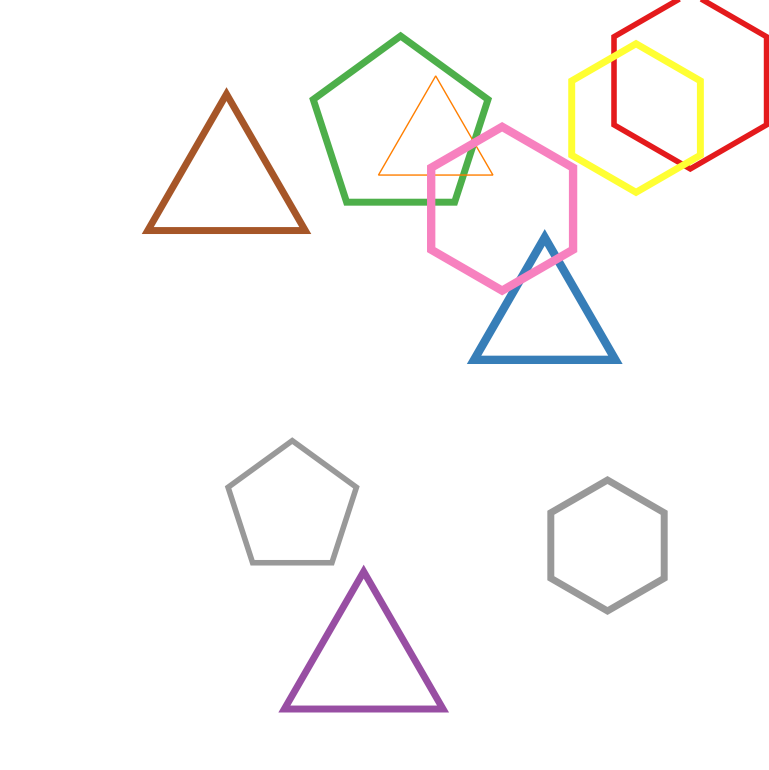[{"shape": "hexagon", "thickness": 2, "radius": 0.57, "center": [0.896, 0.895]}, {"shape": "triangle", "thickness": 3, "radius": 0.53, "center": [0.707, 0.586]}, {"shape": "pentagon", "thickness": 2.5, "radius": 0.6, "center": [0.52, 0.834]}, {"shape": "triangle", "thickness": 2.5, "radius": 0.59, "center": [0.472, 0.139]}, {"shape": "triangle", "thickness": 0.5, "radius": 0.43, "center": [0.566, 0.816]}, {"shape": "hexagon", "thickness": 2.5, "radius": 0.48, "center": [0.826, 0.847]}, {"shape": "triangle", "thickness": 2.5, "radius": 0.59, "center": [0.294, 0.76]}, {"shape": "hexagon", "thickness": 3, "radius": 0.53, "center": [0.652, 0.729]}, {"shape": "pentagon", "thickness": 2, "radius": 0.44, "center": [0.38, 0.34]}, {"shape": "hexagon", "thickness": 2.5, "radius": 0.43, "center": [0.789, 0.292]}]